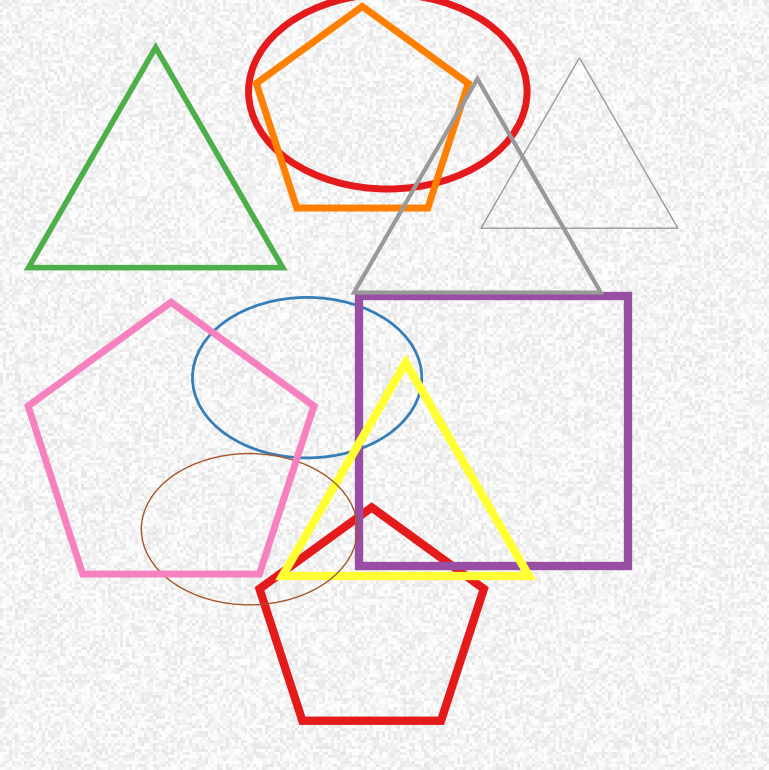[{"shape": "oval", "thickness": 2.5, "radius": 0.9, "center": [0.504, 0.881]}, {"shape": "pentagon", "thickness": 3, "radius": 0.77, "center": [0.483, 0.188]}, {"shape": "oval", "thickness": 1, "radius": 0.74, "center": [0.399, 0.51]}, {"shape": "triangle", "thickness": 2, "radius": 0.95, "center": [0.202, 0.748]}, {"shape": "square", "thickness": 3, "radius": 0.87, "center": [0.641, 0.44]}, {"shape": "pentagon", "thickness": 2.5, "radius": 0.72, "center": [0.47, 0.847]}, {"shape": "triangle", "thickness": 3, "radius": 0.92, "center": [0.527, 0.344]}, {"shape": "oval", "thickness": 0.5, "radius": 0.7, "center": [0.324, 0.313]}, {"shape": "pentagon", "thickness": 2.5, "radius": 0.98, "center": [0.222, 0.412]}, {"shape": "triangle", "thickness": 0.5, "radius": 0.74, "center": [0.753, 0.777]}, {"shape": "triangle", "thickness": 1.5, "radius": 0.93, "center": [0.62, 0.713]}]